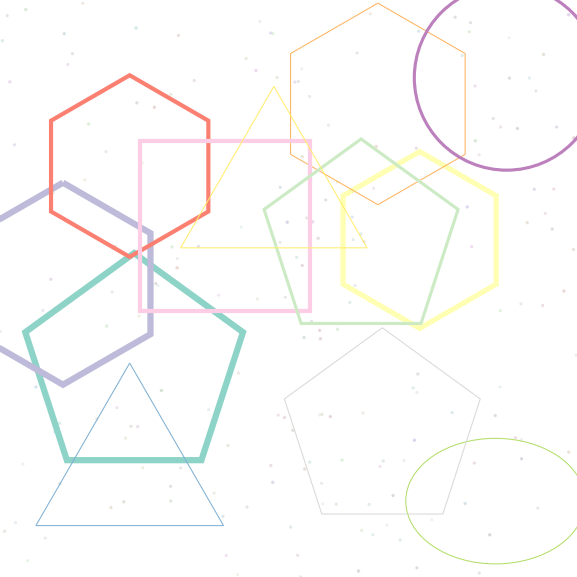[{"shape": "pentagon", "thickness": 3, "radius": 0.99, "center": [0.232, 0.363]}, {"shape": "hexagon", "thickness": 2.5, "radius": 0.77, "center": [0.727, 0.584]}, {"shape": "hexagon", "thickness": 3, "radius": 0.87, "center": [0.109, 0.508]}, {"shape": "hexagon", "thickness": 2, "radius": 0.79, "center": [0.225, 0.712]}, {"shape": "triangle", "thickness": 0.5, "radius": 0.94, "center": [0.225, 0.183]}, {"shape": "hexagon", "thickness": 0.5, "radius": 0.87, "center": [0.654, 0.819]}, {"shape": "oval", "thickness": 0.5, "radius": 0.78, "center": [0.858, 0.131]}, {"shape": "square", "thickness": 2, "radius": 0.73, "center": [0.39, 0.608]}, {"shape": "pentagon", "thickness": 0.5, "radius": 0.89, "center": [0.662, 0.253]}, {"shape": "circle", "thickness": 1.5, "radius": 0.8, "center": [0.877, 0.865]}, {"shape": "pentagon", "thickness": 1.5, "radius": 0.88, "center": [0.625, 0.582]}, {"shape": "triangle", "thickness": 0.5, "radius": 0.93, "center": [0.474, 0.663]}]